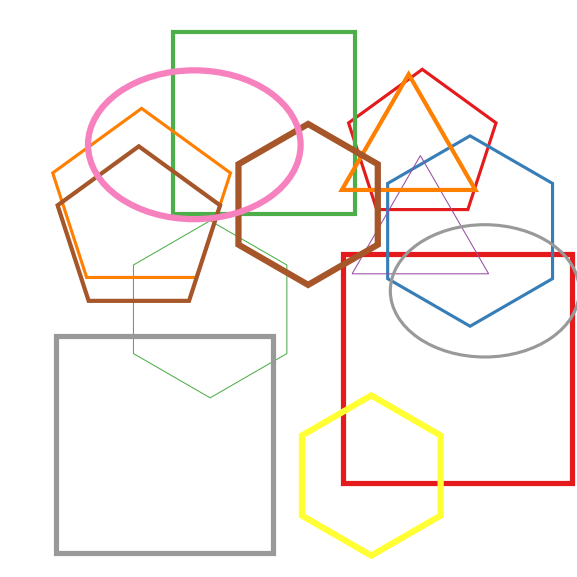[{"shape": "pentagon", "thickness": 1.5, "radius": 0.67, "center": [0.731, 0.745]}, {"shape": "square", "thickness": 2.5, "radius": 0.99, "center": [0.792, 0.361]}, {"shape": "hexagon", "thickness": 1.5, "radius": 0.82, "center": [0.814, 0.599]}, {"shape": "hexagon", "thickness": 0.5, "radius": 0.77, "center": [0.364, 0.464]}, {"shape": "square", "thickness": 2, "radius": 0.79, "center": [0.457, 0.786]}, {"shape": "triangle", "thickness": 0.5, "radius": 0.68, "center": [0.728, 0.593]}, {"shape": "triangle", "thickness": 2, "radius": 0.67, "center": [0.708, 0.737]}, {"shape": "pentagon", "thickness": 1.5, "radius": 0.81, "center": [0.245, 0.65]}, {"shape": "hexagon", "thickness": 3, "radius": 0.69, "center": [0.643, 0.176]}, {"shape": "hexagon", "thickness": 3, "radius": 0.7, "center": [0.534, 0.645]}, {"shape": "pentagon", "thickness": 2, "radius": 0.74, "center": [0.24, 0.598]}, {"shape": "oval", "thickness": 3, "radius": 0.92, "center": [0.336, 0.748]}, {"shape": "square", "thickness": 2.5, "radius": 0.94, "center": [0.285, 0.23]}, {"shape": "oval", "thickness": 1.5, "radius": 0.82, "center": [0.839, 0.495]}]